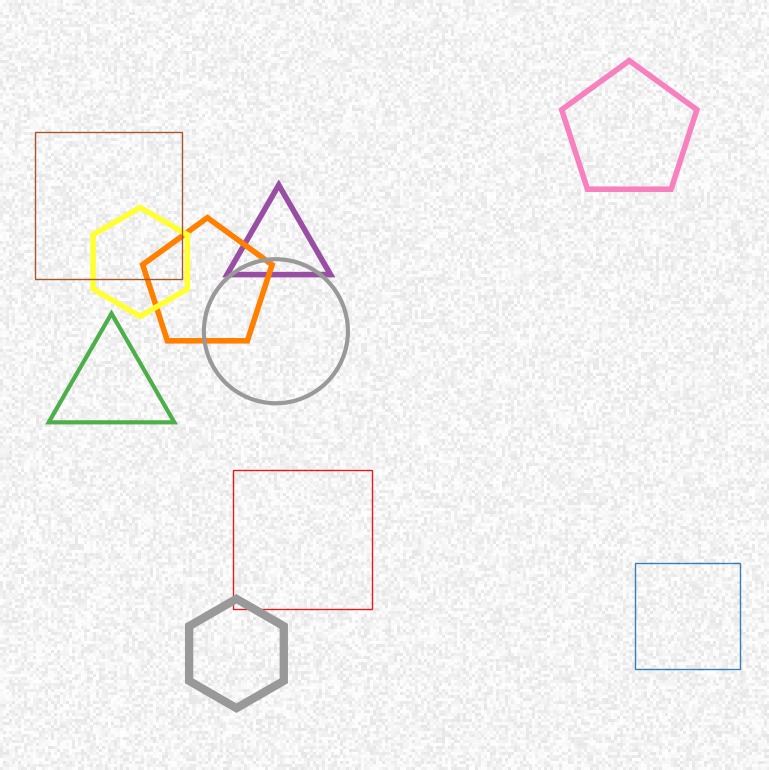[{"shape": "square", "thickness": 0.5, "radius": 0.45, "center": [0.393, 0.3]}, {"shape": "square", "thickness": 0.5, "radius": 0.34, "center": [0.893, 0.2]}, {"shape": "triangle", "thickness": 1.5, "radius": 0.47, "center": [0.145, 0.499]}, {"shape": "triangle", "thickness": 2, "radius": 0.39, "center": [0.362, 0.682]}, {"shape": "pentagon", "thickness": 2, "radius": 0.44, "center": [0.269, 0.629]}, {"shape": "hexagon", "thickness": 2, "radius": 0.35, "center": [0.182, 0.66]}, {"shape": "square", "thickness": 0.5, "radius": 0.48, "center": [0.141, 0.733]}, {"shape": "pentagon", "thickness": 2, "radius": 0.46, "center": [0.817, 0.829]}, {"shape": "circle", "thickness": 1.5, "radius": 0.47, "center": [0.358, 0.57]}, {"shape": "hexagon", "thickness": 3, "radius": 0.35, "center": [0.307, 0.151]}]